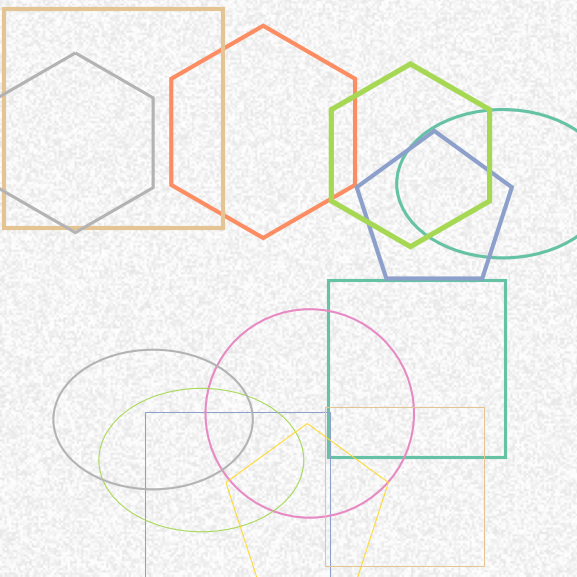[{"shape": "square", "thickness": 1.5, "radius": 0.76, "center": [0.721, 0.361]}, {"shape": "oval", "thickness": 1.5, "radius": 0.92, "center": [0.87, 0.681]}, {"shape": "hexagon", "thickness": 2, "radius": 0.92, "center": [0.456, 0.771]}, {"shape": "pentagon", "thickness": 2, "radius": 0.71, "center": [0.752, 0.631]}, {"shape": "square", "thickness": 0.5, "radius": 0.8, "center": [0.411, 0.126]}, {"shape": "circle", "thickness": 1, "radius": 0.9, "center": [0.536, 0.283]}, {"shape": "oval", "thickness": 0.5, "radius": 0.89, "center": [0.349, 0.202]}, {"shape": "hexagon", "thickness": 2.5, "radius": 0.79, "center": [0.711, 0.73]}, {"shape": "pentagon", "thickness": 0.5, "radius": 0.74, "center": [0.532, 0.118]}, {"shape": "square", "thickness": 2, "radius": 0.95, "center": [0.196, 0.794]}, {"shape": "square", "thickness": 0.5, "radius": 0.69, "center": [0.7, 0.157]}, {"shape": "hexagon", "thickness": 1.5, "radius": 0.78, "center": [0.131, 0.752]}, {"shape": "oval", "thickness": 1, "radius": 0.86, "center": [0.265, 0.273]}]